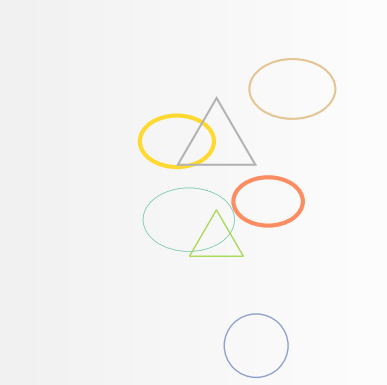[{"shape": "oval", "thickness": 0.5, "radius": 0.59, "center": [0.487, 0.429]}, {"shape": "oval", "thickness": 3, "radius": 0.45, "center": [0.692, 0.477]}, {"shape": "circle", "thickness": 1, "radius": 0.41, "center": [0.661, 0.102]}, {"shape": "triangle", "thickness": 1, "radius": 0.4, "center": [0.558, 0.375]}, {"shape": "oval", "thickness": 3, "radius": 0.48, "center": [0.457, 0.633]}, {"shape": "oval", "thickness": 1.5, "radius": 0.55, "center": [0.755, 0.769]}, {"shape": "triangle", "thickness": 1.5, "radius": 0.58, "center": [0.559, 0.63]}]